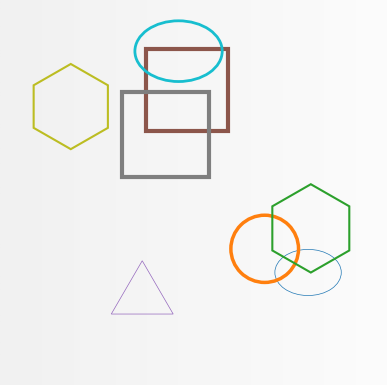[{"shape": "oval", "thickness": 0.5, "radius": 0.43, "center": [0.795, 0.292]}, {"shape": "circle", "thickness": 2.5, "radius": 0.44, "center": [0.683, 0.354]}, {"shape": "hexagon", "thickness": 1.5, "radius": 0.57, "center": [0.802, 0.407]}, {"shape": "triangle", "thickness": 0.5, "radius": 0.46, "center": [0.367, 0.23]}, {"shape": "square", "thickness": 3, "radius": 0.53, "center": [0.482, 0.767]}, {"shape": "square", "thickness": 3, "radius": 0.56, "center": [0.428, 0.651]}, {"shape": "hexagon", "thickness": 1.5, "radius": 0.55, "center": [0.183, 0.723]}, {"shape": "oval", "thickness": 2, "radius": 0.56, "center": [0.461, 0.867]}]